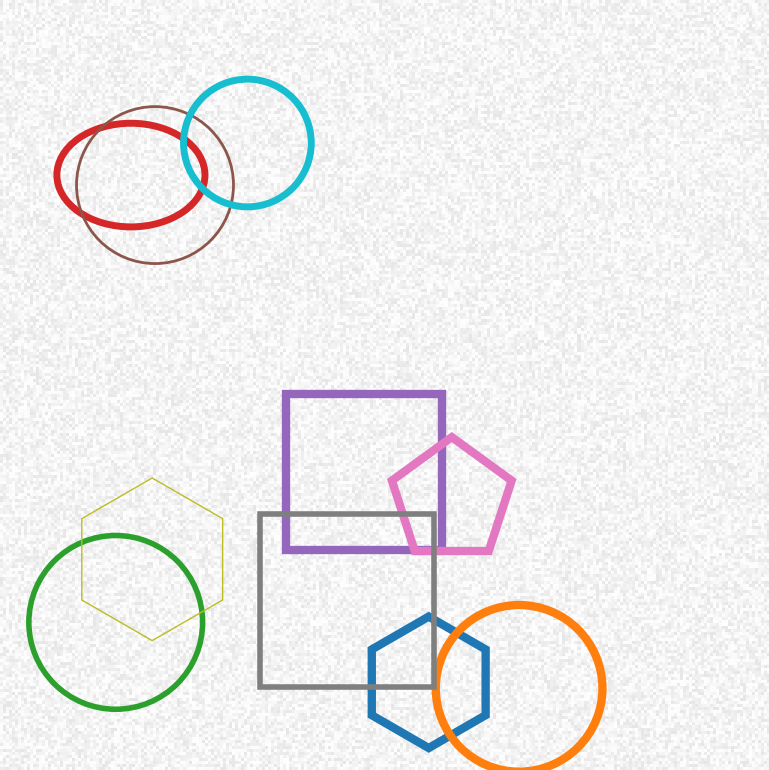[{"shape": "hexagon", "thickness": 3, "radius": 0.43, "center": [0.557, 0.114]}, {"shape": "circle", "thickness": 3, "radius": 0.54, "center": [0.674, 0.106]}, {"shape": "circle", "thickness": 2, "radius": 0.56, "center": [0.15, 0.192]}, {"shape": "oval", "thickness": 2.5, "radius": 0.48, "center": [0.17, 0.773]}, {"shape": "square", "thickness": 3, "radius": 0.51, "center": [0.472, 0.387]}, {"shape": "circle", "thickness": 1, "radius": 0.51, "center": [0.201, 0.76]}, {"shape": "pentagon", "thickness": 3, "radius": 0.41, "center": [0.587, 0.351]}, {"shape": "square", "thickness": 2, "radius": 0.56, "center": [0.451, 0.221]}, {"shape": "hexagon", "thickness": 0.5, "radius": 0.53, "center": [0.198, 0.274]}, {"shape": "circle", "thickness": 2.5, "radius": 0.41, "center": [0.321, 0.814]}]